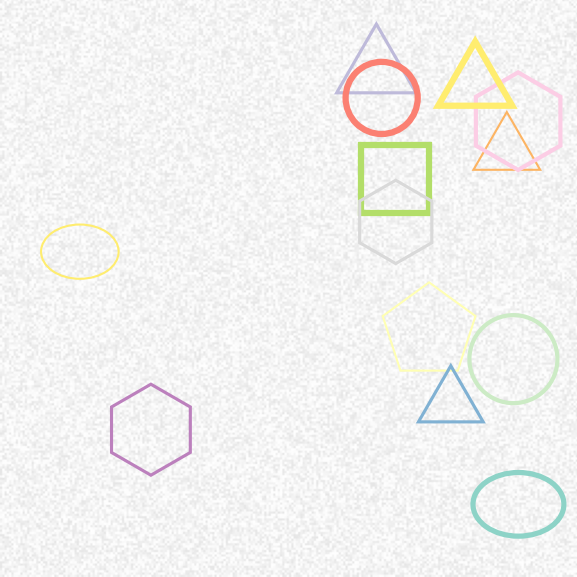[{"shape": "oval", "thickness": 2.5, "radius": 0.39, "center": [0.898, 0.126]}, {"shape": "pentagon", "thickness": 1, "radius": 0.42, "center": [0.743, 0.426]}, {"shape": "triangle", "thickness": 1.5, "radius": 0.4, "center": [0.652, 0.878]}, {"shape": "circle", "thickness": 3, "radius": 0.31, "center": [0.661, 0.83]}, {"shape": "triangle", "thickness": 1.5, "radius": 0.32, "center": [0.781, 0.301]}, {"shape": "triangle", "thickness": 1, "radius": 0.33, "center": [0.878, 0.738]}, {"shape": "square", "thickness": 3, "radius": 0.3, "center": [0.684, 0.689]}, {"shape": "hexagon", "thickness": 2, "radius": 0.42, "center": [0.897, 0.789]}, {"shape": "hexagon", "thickness": 1.5, "radius": 0.36, "center": [0.685, 0.615]}, {"shape": "hexagon", "thickness": 1.5, "radius": 0.39, "center": [0.261, 0.255]}, {"shape": "circle", "thickness": 2, "radius": 0.38, "center": [0.889, 0.377]}, {"shape": "triangle", "thickness": 3, "radius": 0.37, "center": [0.823, 0.853]}, {"shape": "oval", "thickness": 1, "radius": 0.34, "center": [0.138, 0.563]}]